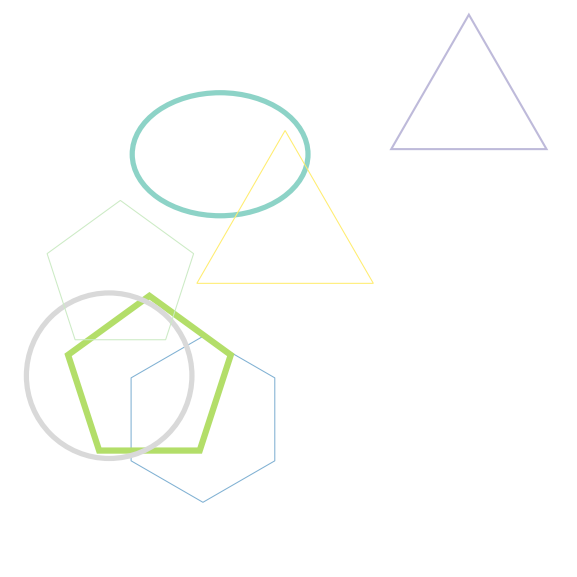[{"shape": "oval", "thickness": 2.5, "radius": 0.76, "center": [0.381, 0.732]}, {"shape": "triangle", "thickness": 1, "radius": 0.78, "center": [0.812, 0.819]}, {"shape": "hexagon", "thickness": 0.5, "radius": 0.72, "center": [0.351, 0.273]}, {"shape": "pentagon", "thickness": 3, "radius": 0.74, "center": [0.259, 0.339]}, {"shape": "circle", "thickness": 2.5, "radius": 0.72, "center": [0.189, 0.349]}, {"shape": "pentagon", "thickness": 0.5, "radius": 0.67, "center": [0.208, 0.519]}, {"shape": "triangle", "thickness": 0.5, "radius": 0.88, "center": [0.494, 0.597]}]